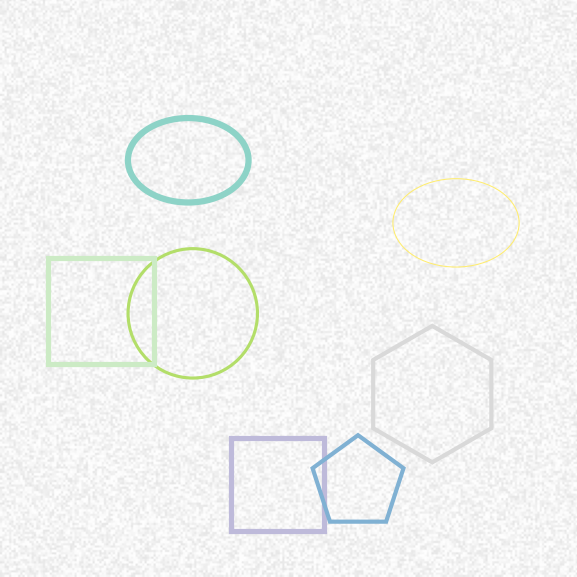[{"shape": "oval", "thickness": 3, "radius": 0.52, "center": [0.326, 0.722]}, {"shape": "square", "thickness": 2.5, "radius": 0.41, "center": [0.48, 0.16]}, {"shape": "pentagon", "thickness": 2, "radius": 0.41, "center": [0.62, 0.163]}, {"shape": "circle", "thickness": 1.5, "radius": 0.56, "center": [0.334, 0.457]}, {"shape": "hexagon", "thickness": 2, "radius": 0.59, "center": [0.749, 0.317]}, {"shape": "square", "thickness": 2.5, "radius": 0.46, "center": [0.175, 0.46]}, {"shape": "oval", "thickness": 0.5, "radius": 0.55, "center": [0.79, 0.613]}]